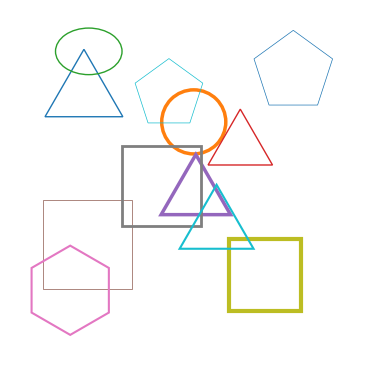[{"shape": "pentagon", "thickness": 0.5, "radius": 0.54, "center": [0.762, 0.814]}, {"shape": "triangle", "thickness": 1, "radius": 0.58, "center": [0.218, 0.755]}, {"shape": "circle", "thickness": 2.5, "radius": 0.42, "center": [0.503, 0.683]}, {"shape": "oval", "thickness": 1, "radius": 0.43, "center": [0.231, 0.867]}, {"shape": "triangle", "thickness": 1, "radius": 0.48, "center": [0.624, 0.62]}, {"shape": "triangle", "thickness": 2.5, "radius": 0.52, "center": [0.509, 0.495]}, {"shape": "square", "thickness": 0.5, "radius": 0.58, "center": [0.226, 0.366]}, {"shape": "hexagon", "thickness": 1.5, "radius": 0.58, "center": [0.182, 0.246]}, {"shape": "square", "thickness": 2, "radius": 0.52, "center": [0.419, 0.516]}, {"shape": "square", "thickness": 3, "radius": 0.47, "center": [0.688, 0.285]}, {"shape": "triangle", "thickness": 1.5, "radius": 0.55, "center": [0.563, 0.409]}, {"shape": "pentagon", "thickness": 0.5, "radius": 0.46, "center": [0.439, 0.755]}]